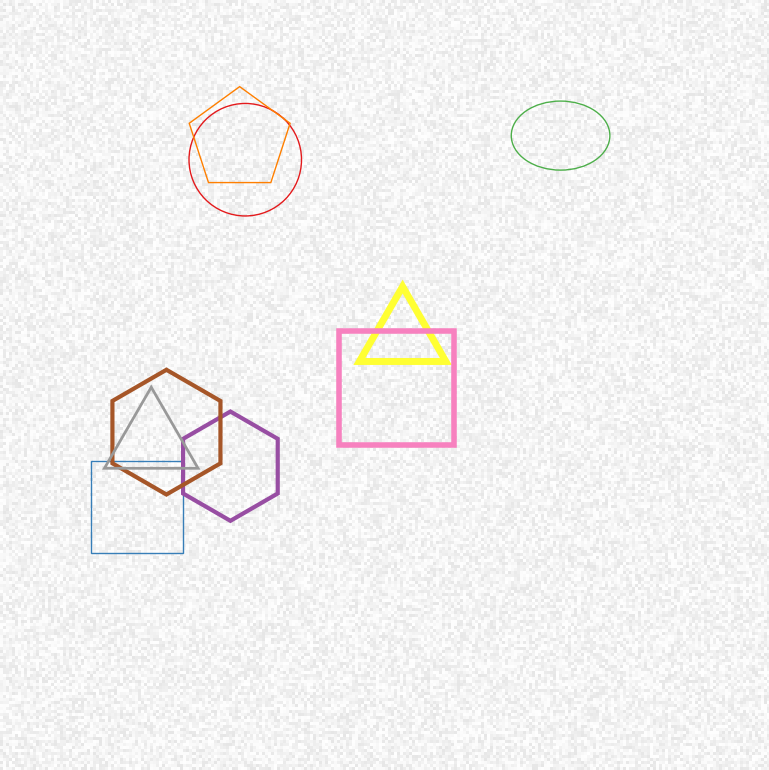[{"shape": "circle", "thickness": 0.5, "radius": 0.37, "center": [0.319, 0.793]}, {"shape": "square", "thickness": 0.5, "radius": 0.3, "center": [0.178, 0.342]}, {"shape": "oval", "thickness": 0.5, "radius": 0.32, "center": [0.728, 0.824]}, {"shape": "hexagon", "thickness": 1.5, "radius": 0.35, "center": [0.299, 0.395]}, {"shape": "pentagon", "thickness": 0.5, "radius": 0.34, "center": [0.311, 0.819]}, {"shape": "triangle", "thickness": 2.5, "radius": 0.32, "center": [0.523, 0.563]}, {"shape": "hexagon", "thickness": 1.5, "radius": 0.4, "center": [0.216, 0.439]}, {"shape": "square", "thickness": 2, "radius": 0.37, "center": [0.515, 0.496]}, {"shape": "triangle", "thickness": 1, "radius": 0.35, "center": [0.196, 0.427]}]